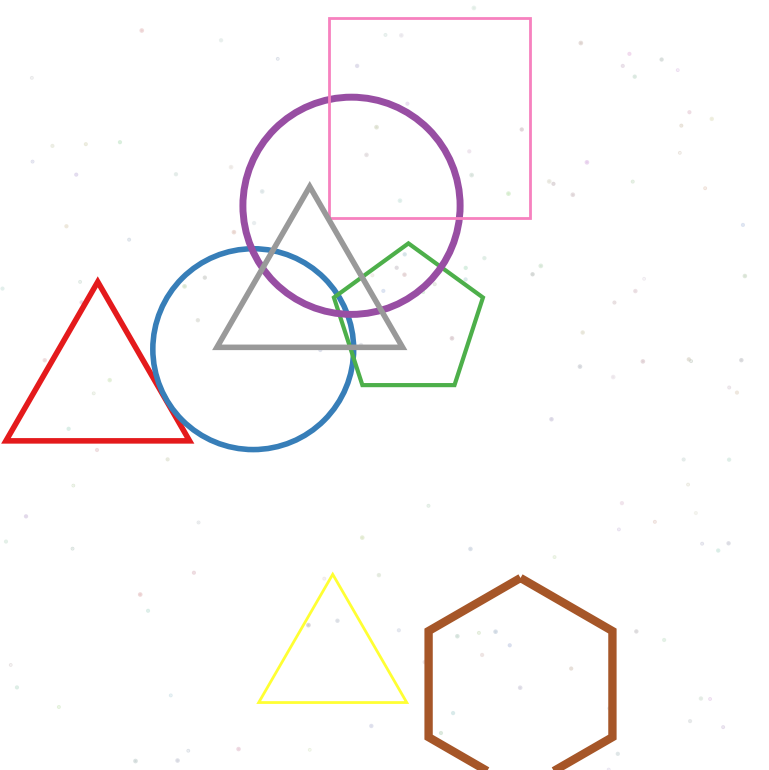[{"shape": "triangle", "thickness": 2, "radius": 0.69, "center": [0.127, 0.496]}, {"shape": "circle", "thickness": 2, "radius": 0.65, "center": [0.329, 0.547]}, {"shape": "pentagon", "thickness": 1.5, "radius": 0.51, "center": [0.53, 0.582]}, {"shape": "circle", "thickness": 2.5, "radius": 0.71, "center": [0.457, 0.733]}, {"shape": "triangle", "thickness": 1, "radius": 0.56, "center": [0.432, 0.143]}, {"shape": "hexagon", "thickness": 3, "radius": 0.69, "center": [0.676, 0.112]}, {"shape": "square", "thickness": 1, "radius": 0.65, "center": [0.558, 0.847]}, {"shape": "triangle", "thickness": 2, "radius": 0.7, "center": [0.402, 0.619]}]